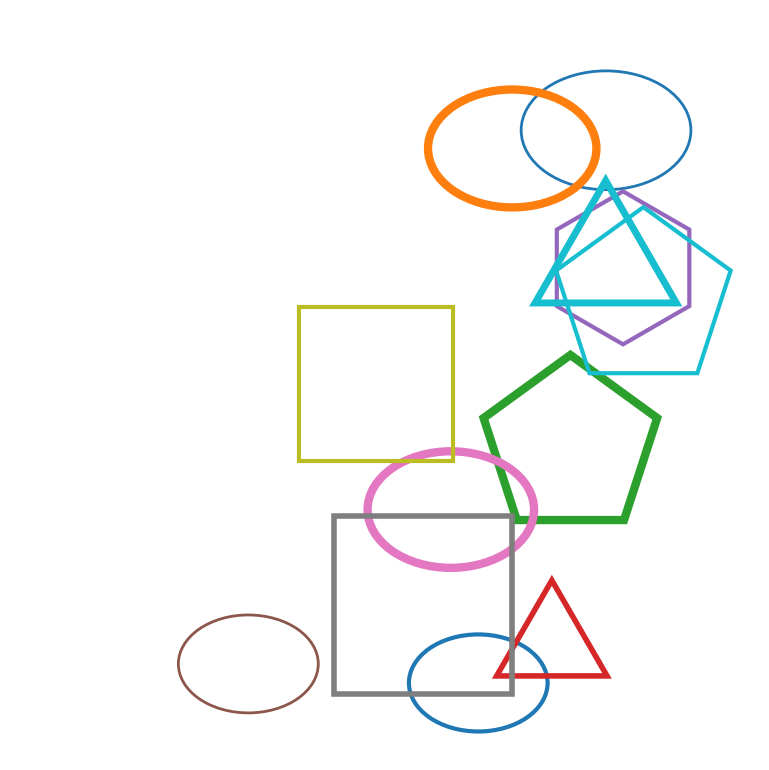[{"shape": "oval", "thickness": 1.5, "radius": 0.45, "center": [0.621, 0.113]}, {"shape": "oval", "thickness": 1, "radius": 0.55, "center": [0.787, 0.831]}, {"shape": "oval", "thickness": 3, "radius": 0.55, "center": [0.665, 0.807]}, {"shape": "pentagon", "thickness": 3, "radius": 0.59, "center": [0.741, 0.42]}, {"shape": "triangle", "thickness": 2, "radius": 0.41, "center": [0.717, 0.164]}, {"shape": "hexagon", "thickness": 1.5, "radius": 0.5, "center": [0.809, 0.652]}, {"shape": "oval", "thickness": 1, "radius": 0.45, "center": [0.322, 0.138]}, {"shape": "oval", "thickness": 3, "radius": 0.54, "center": [0.585, 0.338]}, {"shape": "square", "thickness": 2, "radius": 0.58, "center": [0.549, 0.214]}, {"shape": "square", "thickness": 1.5, "radius": 0.5, "center": [0.488, 0.501]}, {"shape": "triangle", "thickness": 2.5, "radius": 0.53, "center": [0.787, 0.659]}, {"shape": "pentagon", "thickness": 1.5, "radius": 0.6, "center": [0.836, 0.612]}]